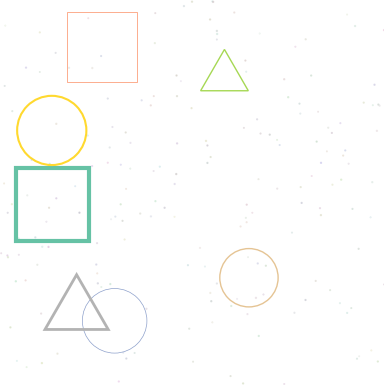[{"shape": "square", "thickness": 3, "radius": 0.47, "center": [0.137, 0.469]}, {"shape": "square", "thickness": 0.5, "radius": 0.46, "center": [0.265, 0.878]}, {"shape": "circle", "thickness": 0.5, "radius": 0.42, "center": [0.298, 0.167]}, {"shape": "triangle", "thickness": 1, "radius": 0.36, "center": [0.583, 0.8]}, {"shape": "circle", "thickness": 1.5, "radius": 0.45, "center": [0.134, 0.661]}, {"shape": "circle", "thickness": 1, "radius": 0.38, "center": [0.647, 0.279]}, {"shape": "triangle", "thickness": 2, "radius": 0.47, "center": [0.199, 0.192]}]